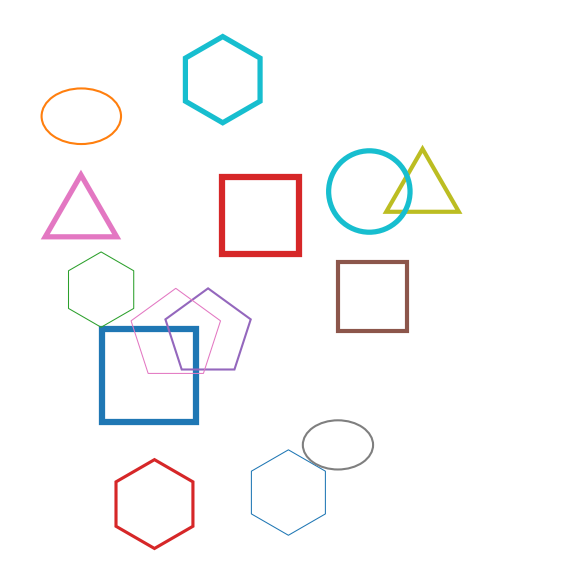[{"shape": "square", "thickness": 3, "radius": 0.4, "center": [0.258, 0.349]}, {"shape": "hexagon", "thickness": 0.5, "radius": 0.37, "center": [0.499, 0.146]}, {"shape": "oval", "thickness": 1, "radius": 0.34, "center": [0.141, 0.798]}, {"shape": "hexagon", "thickness": 0.5, "radius": 0.33, "center": [0.175, 0.498]}, {"shape": "hexagon", "thickness": 1.5, "radius": 0.38, "center": [0.267, 0.126]}, {"shape": "square", "thickness": 3, "radius": 0.33, "center": [0.451, 0.626]}, {"shape": "pentagon", "thickness": 1, "radius": 0.39, "center": [0.36, 0.422]}, {"shape": "square", "thickness": 2, "radius": 0.3, "center": [0.645, 0.486]}, {"shape": "triangle", "thickness": 2.5, "radius": 0.36, "center": [0.14, 0.625]}, {"shape": "pentagon", "thickness": 0.5, "radius": 0.41, "center": [0.304, 0.418]}, {"shape": "oval", "thickness": 1, "radius": 0.3, "center": [0.585, 0.229]}, {"shape": "triangle", "thickness": 2, "radius": 0.36, "center": [0.732, 0.669]}, {"shape": "circle", "thickness": 2.5, "radius": 0.35, "center": [0.64, 0.668]}, {"shape": "hexagon", "thickness": 2.5, "radius": 0.37, "center": [0.386, 0.861]}]